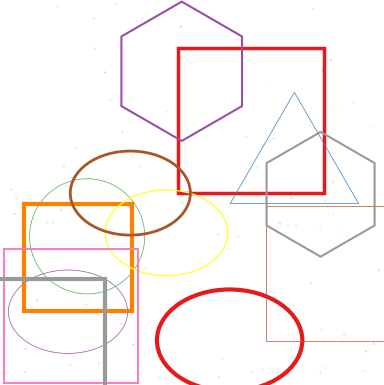[{"shape": "square", "thickness": 2.5, "radius": 0.95, "center": [0.653, 0.687]}, {"shape": "oval", "thickness": 3, "radius": 0.94, "center": [0.596, 0.116]}, {"shape": "triangle", "thickness": 0.5, "radius": 0.96, "center": [0.765, 0.568]}, {"shape": "circle", "thickness": 0.5, "radius": 0.75, "center": [0.226, 0.386]}, {"shape": "hexagon", "thickness": 1.5, "radius": 0.9, "center": [0.472, 0.815]}, {"shape": "oval", "thickness": 0.5, "radius": 0.77, "center": [0.177, 0.19]}, {"shape": "square", "thickness": 3, "radius": 0.7, "center": [0.203, 0.332]}, {"shape": "oval", "thickness": 1, "radius": 0.8, "center": [0.432, 0.395]}, {"shape": "square", "thickness": 0.5, "radius": 0.87, "center": [0.865, 0.29]}, {"shape": "oval", "thickness": 2, "radius": 0.78, "center": [0.338, 0.498]}, {"shape": "square", "thickness": 1.5, "radius": 0.87, "center": [0.185, 0.178]}, {"shape": "square", "thickness": 3, "radius": 0.78, "center": [0.116, 0.118]}, {"shape": "hexagon", "thickness": 1.5, "radius": 0.81, "center": [0.833, 0.495]}]